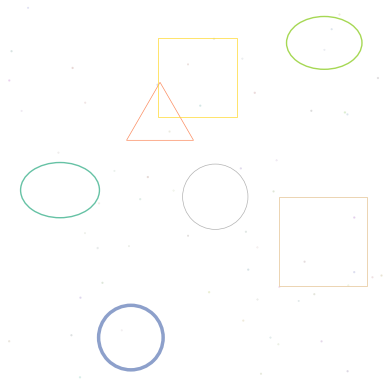[{"shape": "oval", "thickness": 1, "radius": 0.51, "center": [0.156, 0.506]}, {"shape": "triangle", "thickness": 0.5, "radius": 0.5, "center": [0.416, 0.686]}, {"shape": "circle", "thickness": 2.5, "radius": 0.42, "center": [0.34, 0.123]}, {"shape": "oval", "thickness": 1, "radius": 0.49, "center": [0.842, 0.889]}, {"shape": "square", "thickness": 0.5, "radius": 0.51, "center": [0.513, 0.799]}, {"shape": "square", "thickness": 0.5, "radius": 0.58, "center": [0.839, 0.373]}, {"shape": "circle", "thickness": 0.5, "radius": 0.42, "center": [0.559, 0.489]}]